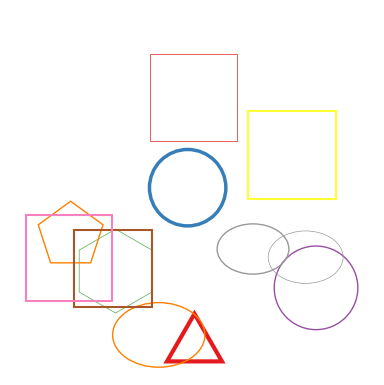[{"shape": "triangle", "thickness": 3, "radius": 0.41, "center": [0.505, 0.103]}, {"shape": "square", "thickness": 0.5, "radius": 0.56, "center": [0.503, 0.747]}, {"shape": "circle", "thickness": 2.5, "radius": 0.5, "center": [0.487, 0.512]}, {"shape": "hexagon", "thickness": 0.5, "radius": 0.55, "center": [0.3, 0.296]}, {"shape": "circle", "thickness": 1, "radius": 0.54, "center": [0.821, 0.252]}, {"shape": "pentagon", "thickness": 1, "radius": 0.44, "center": [0.183, 0.389]}, {"shape": "oval", "thickness": 1, "radius": 0.6, "center": [0.412, 0.13]}, {"shape": "square", "thickness": 1.5, "radius": 0.57, "center": [0.759, 0.597]}, {"shape": "square", "thickness": 1.5, "radius": 0.5, "center": [0.293, 0.303]}, {"shape": "square", "thickness": 1.5, "radius": 0.56, "center": [0.178, 0.329]}, {"shape": "oval", "thickness": 0.5, "radius": 0.49, "center": [0.794, 0.332]}, {"shape": "oval", "thickness": 1, "radius": 0.47, "center": [0.657, 0.353]}]